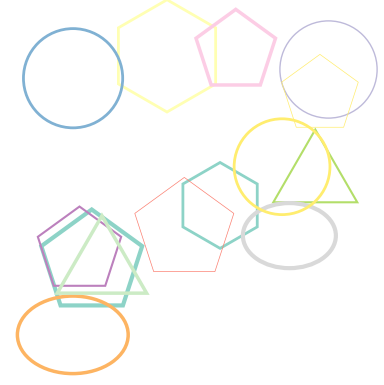[{"shape": "hexagon", "thickness": 2, "radius": 0.56, "center": [0.572, 0.466]}, {"shape": "pentagon", "thickness": 3, "radius": 0.69, "center": [0.238, 0.318]}, {"shape": "hexagon", "thickness": 2, "radius": 0.73, "center": [0.434, 0.855]}, {"shape": "circle", "thickness": 1, "radius": 0.63, "center": [0.853, 0.819]}, {"shape": "pentagon", "thickness": 0.5, "radius": 0.68, "center": [0.479, 0.404]}, {"shape": "circle", "thickness": 2, "radius": 0.64, "center": [0.19, 0.797]}, {"shape": "oval", "thickness": 2.5, "radius": 0.72, "center": [0.189, 0.13]}, {"shape": "triangle", "thickness": 1.5, "radius": 0.63, "center": [0.819, 0.538]}, {"shape": "pentagon", "thickness": 2.5, "radius": 0.54, "center": [0.612, 0.867]}, {"shape": "oval", "thickness": 3, "radius": 0.6, "center": [0.752, 0.388]}, {"shape": "pentagon", "thickness": 1.5, "radius": 0.57, "center": [0.206, 0.35]}, {"shape": "triangle", "thickness": 2.5, "radius": 0.67, "center": [0.265, 0.306]}, {"shape": "pentagon", "thickness": 0.5, "radius": 0.52, "center": [0.831, 0.754]}, {"shape": "circle", "thickness": 2, "radius": 0.62, "center": [0.733, 0.567]}]